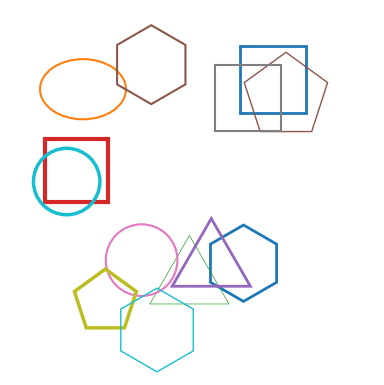[{"shape": "hexagon", "thickness": 2, "radius": 0.5, "center": [0.633, 0.316]}, {"shape": "square", "thickness": 2, "radius": 0.43, "center": [0.709, 0.794]}, {"shape": "oval", "thickness": 1.5, "radius": 0.56, "center": [0.216, 0.768]}, {"shape": "triangle", "thickness": 0.5, "radius": 0.59, "center": [0.492, 0.27]}, {"shape": "square", "thickness": 3, "radius": 0.41, "center": [0.198, 0.557]}, {"shape": "triangle", "thickness": 2, "radius": 0.59, "center": [0.549, 0.315]}, {"shape": "pentagon", "thickness": 1, "radius": 0.57, "center": [0.743, 0.75]}, {"shape": "hexagon", "thickness": 1.5, "radius": 0.51, "center": [0.393, 0.832]}, {"shape": "circle", "thickness": 1.5, "radius": 0.47, "center": [0.368, 0.324]}, {"shape": "square", "thickness": 1.5, "radius": 0.43, "center": [0.644, 0.746]}, {"shape": "pentagon", "thickness": 2.5, "radius": 0.42, "center": [0.274, 0.217]}, {"shape": "circle", "thickness": 2.5, "radius": 0.43, "center": [0.173, 0.528]}, {"shape": "hexagon", "thickness": 1, "radius": 0.54, "center": [0.408, 0.143]}]